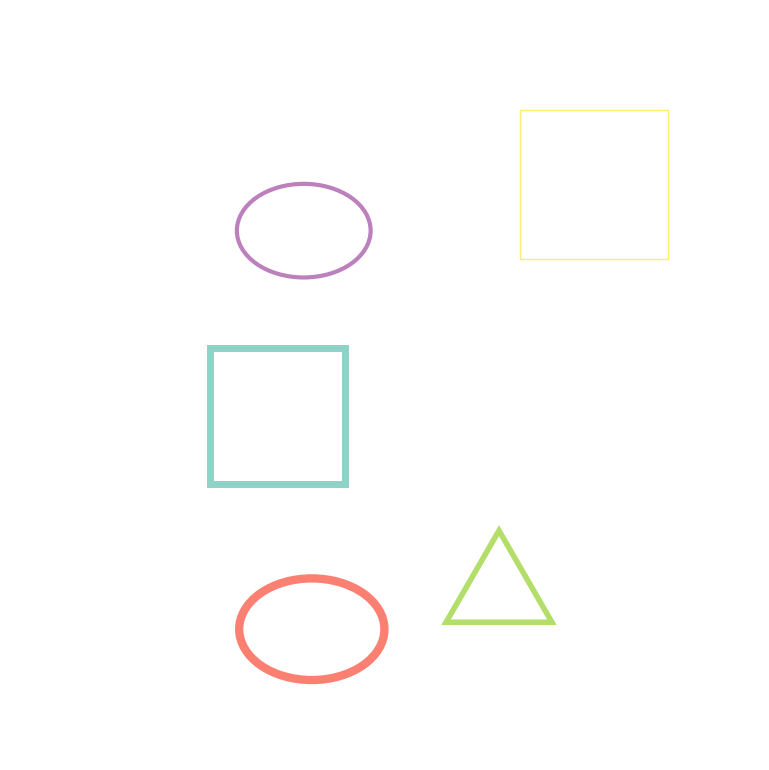[{"shape": "square", "thickness": 2.5, "radius": 0.44, "center": [0.361, 0.46]}, {"shape": "oval", "thickness": 3, "radius": 0.47, "center": [0.405, 0.183]}, {"shape": "triangle", "thickness": 2, "radius": 0.4, "center": [0.648, 0.232]}, {"shape": "oval", "thickness": 1.5, "radius": 0.43, "center": [0.394, 0.7]}, {"shape": "square", "thickness": 0.5, "radius": 0.48, "center": [0.771, 0.76]}]